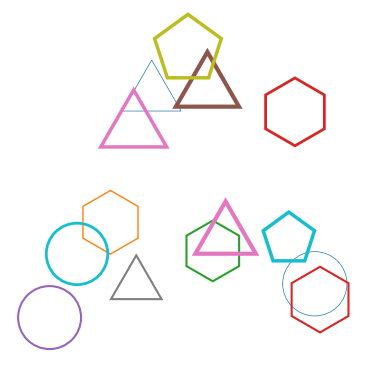[{"shape": "triangle", "thickness": 0.5, "radius": 0.44, "center": [0.394, 0.756]}, {"shape": "circle", "thickness": 0.5, "radius": 0.42, "center": [0.818, 0.263]}, {"shape": "hexagon", "thickness": 1, "radius": 0.41, "center": [0.287, 0.423]}, {"shape": "hexagon", "thickness": 1.5, "radius": 0.39, "center": [0.553, 0.348]}, {"shape": "hexagon", "thickness": 1.5, "radius": 0.43, "center": [0.831, 0.222]}, {"shape": "hexagon", "thickness": 2, "radius": 0.44, "center": [0.766, 0.709]}, {"shape": "circle", "thickness": 1.5, "radius": 0.41, "center": [0.129, 0.175]}, {"shape": "triangle", "thickness": 3, "radius": 0.47, "center": [0.539, 0.77]}, {"shape": "triangle", "thickness": 3, "radius": 0.45, "center": [0.586, 0.386]}, {"shape": "triangle", "thickness": 2.5, "radius": 0.49, "center": [0.347, 0.668]}, {"shape": "triangle", "thickness": 1.5, "radius": 0.38, "center": [0.354, 0.261]}, {"shape": "pentagon", "thickness": 2.5, "radius": 0.46, "center": [0.488, 0.872]}, {"shape": "circle", "thickness": 2, "radius": 0.4, "center": [0.2, 0.34]}, {"shape": "pentagon", "thickness": 2.5, "radius": 0.35, "center": [0.75, 0.379]}]